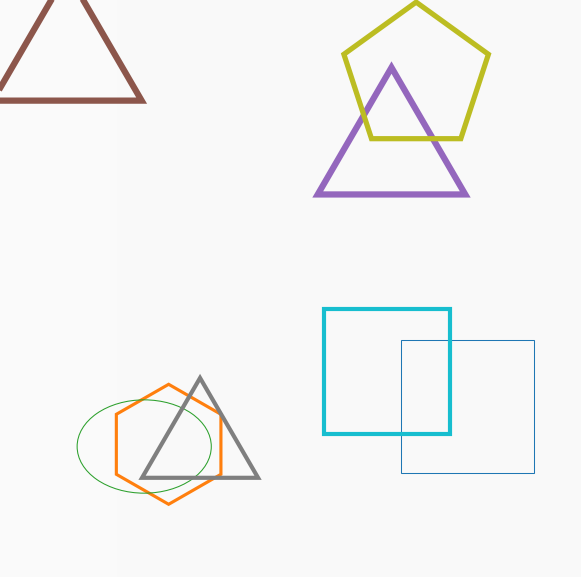[{"shape": "square", "thickness": 0.5, "radius": 0.57, "center": [0.804, 0.295]}, {"shape": "hexagon", "thickness": 1.5, "radius": 0.52, "center": [0.29, 0.23]}, {"shape": "oval", "thickness": 0.5, "radius": 0.58, "center": [0.248, 0.226]}, {"shape": "triangle", "thickness": 3, "radius": 0.73, "center": [0.674, 0.736]}, {"shape": "triangle", "thickness": 3, "radius": 0.74, "center": [0.116, 0.899]}, {"shape": "triangle", "thickness": 2, "radius": 0.58, "center": [0.344, 0.229]}, {"shape": "pentagon", "thickness": 2.5, "radius": 0.65, "center": [0.716, 0.865]}, {"shape": "square", "thickness": 2, "radius": 0.54, "center": [0.665, 0.356]}]